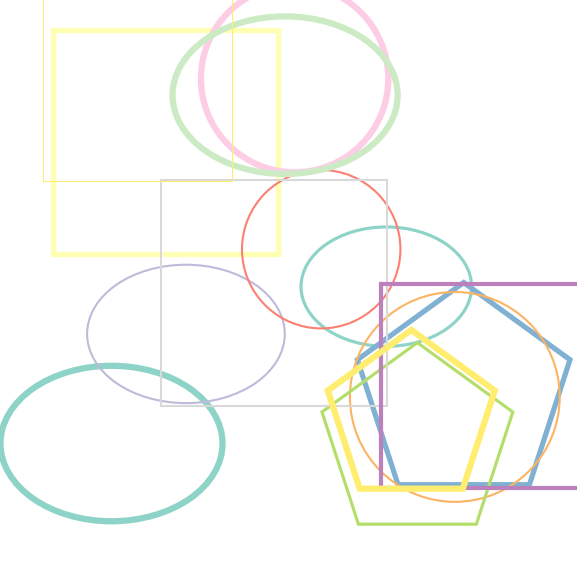[{"shape": "oval", "thickness": 1.5, "radius": 0.74, "center": [0.669, 0.503]}, {"shape": "oval", "thickness": 3, "radius": 0.96, "center": [0.193, 0.231]}, {"shape": "square", "thickness": 2.5, "radius": 0.97, "center": [0.287, 0.753]}, {"shape": "oval", "thickness": 1, "radius": 0.86, "center": [0.322, 0.421]}, {"shape": "circle", "thickness": 1, "radius": 0.69, "center": [0.556, 0.568]}, {"shape": "pentagon", "thickness": 2.5, "radius": 0.97, "center": [0.803, 0.316]}, {"shape": "circle", "thickness": 1, "radius": 0.91, "center": [0.788, 0.312]}, {"shape": "pentagon", "thickness": 1.5, "radius": 0.87, "center": [0.723, 0.232]}, {"shape": "circle", "thickness": 3, "radius": 0.81, "center": [0.51, 0.863]}, {"shape": "square", "thickness": 1, "radius": 0.98, "center": [0.474, 0.491]}, {"shape": "square", "thickness": 2, "radius": 0.88, "center": [0.836, 0.331]}, {"shape": "oval", "thickness": 3, "radius": 0.97, "center": [0.494, 0.834]}, {"shape": "square", "thickness": 0.5, "radius": 0.82, "center": [0.238, 0.849]}, {"shape": "pentagon", "thickness": 3, "radius": 0.76, "center": [0.712, 0.276]}]